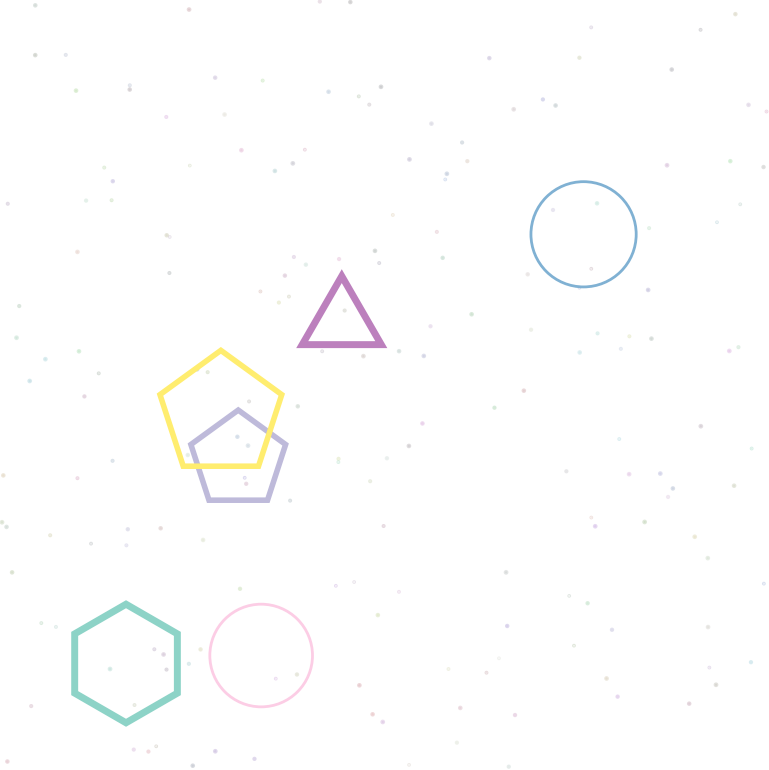[{"shape": "hexagon", "thickness": 2.5, "radius": 0.38, "center": [0.164, 0.138]}, {"shape": "pentagon", "thickness": 2, "radius": 0.32, "center": [0.309, 0.403]}, {"shape": "circle", "thickness": 1, "radius": 0.34, "center": [0.758, 0.696]}, {"shape": "circle", "thickness": 1, "radius": 0.33, "center": [0.339, 0.149]}, {"shape": "triangle", "thickness": 2.5, "radius": 0.3, "center": [0.444, 0.582]}, {"shape": "pentagon", "thickness": 2, "radius": 0.42, "center": [0.287, 0.462]}]